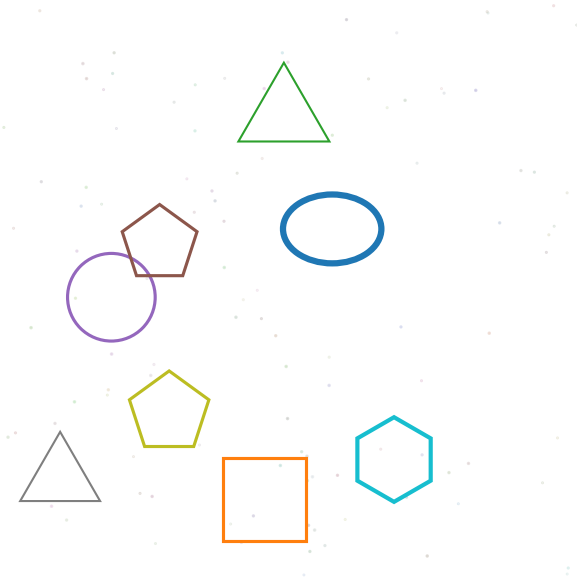[{"shape": "oval", "thickness": 3, "radius": 0.43, "center": [0.575, 0.603]}, {"shape": "square", "thickness": 1.5, "radius": 0.36, "center": [0.458, 0.134]}, {"shape": "triangle", "thickness": 1, "radius": 0.45, "center": [0.492, 0.8]}, {"shape": "circle", "thickness": 1.5, "radius": 0.38, "center": [0.193, 0.484]}, {"shape": "pentagon", "thickness": 1.5, "radius": 0.34, "center": [0.276, 0.577]}, {"shape": "triangle", "thickness": 1, "radius": 0.4, "center": [0.104, 0.171]}, {"shape": "pentagon", "thickness": 1.5, "radius": 0.36, "center": [0.293, 0.284]}, {"shape": "hexagon", "thickness": 2, "radius": 0.37, "center": [0.682, 0.203]}]